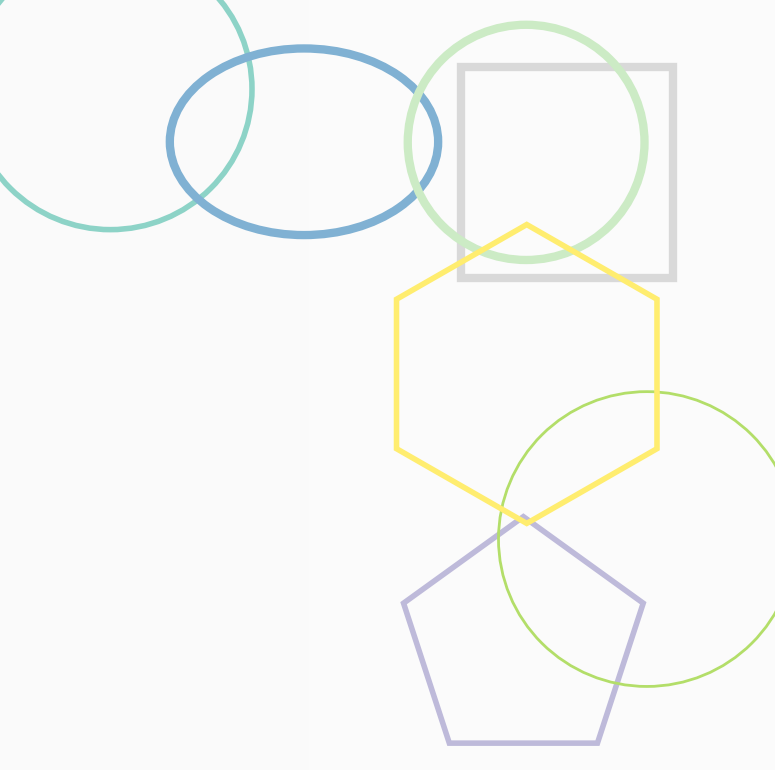[{"shape": "circle", "thickness": 2, "radius": 0.91, "center": [0.143, 0.884]}, {"shape": "pentagon", "thickness": 2, "radius": 0.81, "center": [0.675, 0.166]}, {"shape": "oval", "thickness": 3, "radius": 0.87, "center": [0.392, 0.816]}, {"shape": "circle", "thickness": 1, "radius": 0.96, "center": [0.835, 0.3]}, {"shape": "square", "thickness": 3, "radius": 0.68, "center": [0.731, 0.776]}, {"shape": "circle", "thickness": 3, "radius": 0.76, "center": [0.679, 0.815]}, {"shape": "hexagon", "thickness": 2, "radius": 0.97, "center": [0.68, 0.514]}]